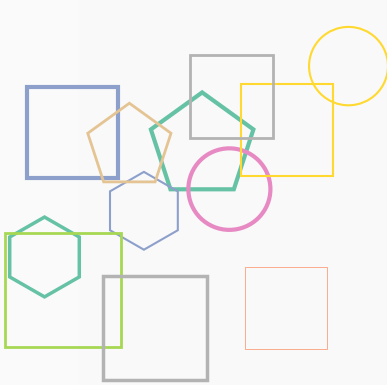[{"shape": "pentagon", "thickness": 3, "radius": 0.7, "center": [0.522, 0.621]}, {"shape": "hexagon", "thickness": 2.5, "radius": 0.52, "center": [0.115, 0.333]}, {"shape": "square", "thickness": 0.5, "radius": 0.53, "center": [0.738, 0.2]}, {"shape": "square", "thickness": 3, "radius": 0.59, "center": [0.187, 0.656]}, {"shape": "hexagon", "thickness": 1.5, "radius": 0.51, "center": [0.371, 0.452]}, {"shape": "circle", "thickness": 3, "radius": 0.53, "center": [0.592, 0.509]}, {"shape": "square", "thickness": 2, "radius": 0.75, "center": [0.162, 0.247]}, {"shape": "square", "thickness": 1.5, "radius": 0.6, "center": [0.74, 0.663]}, {"shape": "circle", "thickness": 1.5, "radius": 0.51, "center": [0.899, 0.828]}, {"shape": "pentagon", "thickness": 2, "radius": 0.56, "center": [0.334, 0.619]}, {"shape": "square", "thickness": 2.5, "radius": 0.68, "center": [0.4, 0.148]}, {"shape": "square", "thickness": 2, "radius": 0.54, "center": [0.598, 0.75]}]